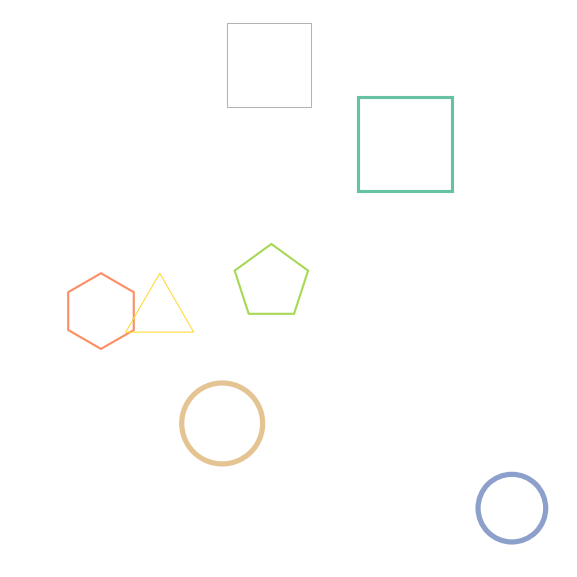[{"shape": "square", "thickness": 1.5, "radius": 0.41, "center": [0.701, 0.75]}, {"shape": "hexagon", "thickness": 1, "radius": 0.33, "center": [0.175, 0.46]}, {"shape": "circle", "thickness": 2.5, "radius": 0.29, "center": [0.886, 0.119]}, {"shape": "pentagon", "thickness": 1, "radius": 0.33, "center": [0.47, 0.51]}, {"shape": "triangle", "thickness": 0.5, "radius": 0.34, "center": [0.277, 0.458]}, {"shape": "circle", "thickness": 2.5, "radius": 0.35, "center": [0.385, 0.266]}, {"shape": "square", "thickness": 0.5, "radius": 0.36, "center": [0.465, 0.887]}]